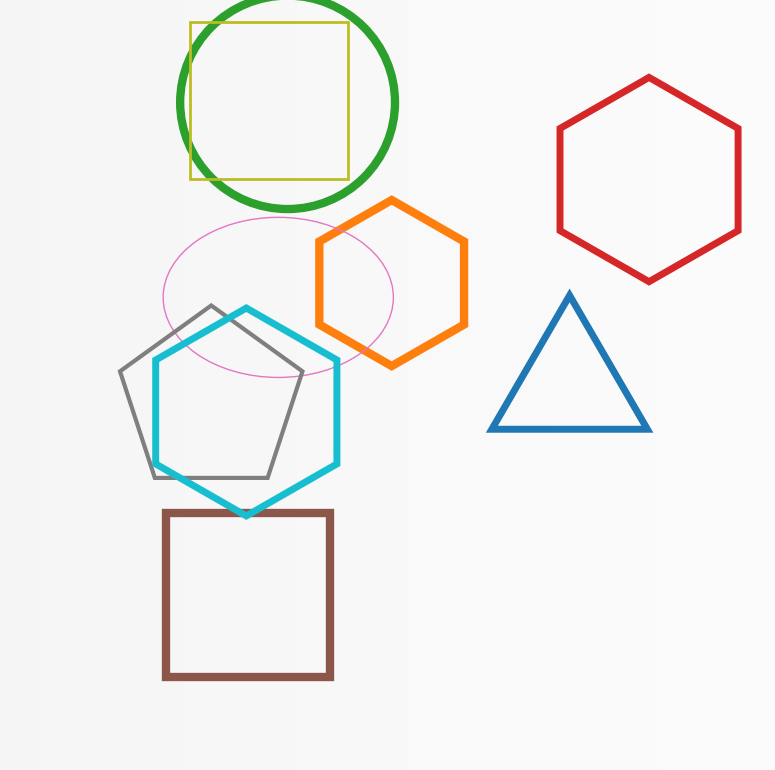[{"shape": "triangle", "thickness": 2.5, "radius": 0.58, "center": [0.735, 0.5]}, {"shape": "hexagon", "thickness": 3, "radius": 0.54, "center": [0.505, 0.632]}, {"shape": "circle", "thickness": 3, "radius": 0.69, "center": [0.371, 0.867]}, {"shape": "hexagon", "thickness": 2.5, "radius": 0.66, "center": [0.837, 0.767]}, {"shape": "square", "thickness": 3, "radius": 0.53, "center": [0.32, 0.227]}, {"shape": "oval", "thickness": 0.5, "radius": 0.74, "center": [0.359, 0.614]}, {"shape": "pentagon", "thickness": 1.5, "radius": 0.62, "center": [0.273, 0.479]}, {"shape": "square", "thickness": 1, "radius": 0.51, "center": [0.347, 0.87]}, {"shape": "hexagon", "thickness": 2.5, "radius": 0.67, "center": [0.318, 0.465]}]